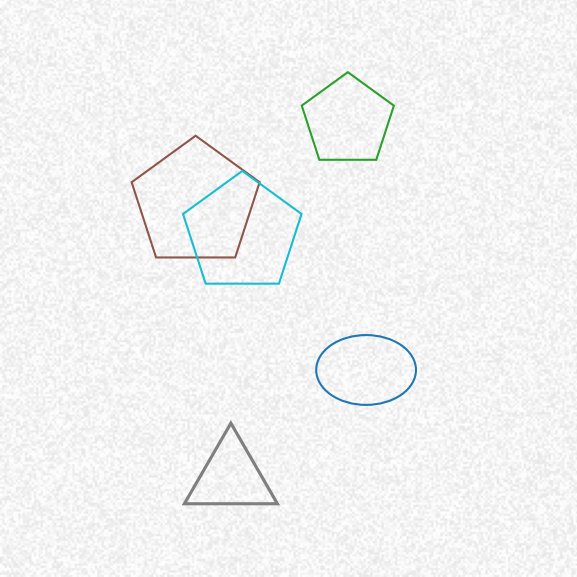[{"shape": "oval", "thickness": 1, "radius": 0.43, "center": [0.634, 0.358]}, {"shape": "pentagon", "thickness": 1, "radius": 0.42, "center": [0.602, 0.79]}, {"shape": "pentagon", "thickness": 1, "radius": 0.58, "center": [0.339, 0.648]}, {"shape": "triangle", "thickness": 1.5, "radius": 0.46, "center": [0.4, 0.173]}, {"shape": "pentagon", "thickness": 1, "radius": 0.54, "center": [0.42, 0.595]}]